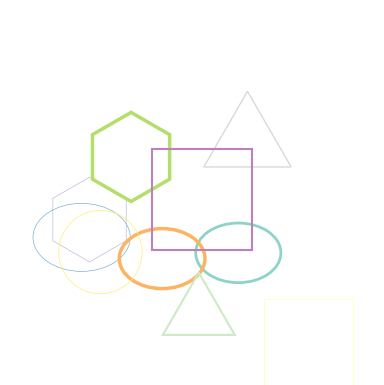[{"shape": "oval", "thickness": 2, "radius": 0.55, "center": [0.619, 0.343]}, {"shape": "square", "thickness": 0.5, "radius": 0.58, "center": [0.801, 0.107]}, {"shape": "hexagon", "thickness": 0.5, "radius": 0.55, "center": [0.233, 0.43]}, {"shape": "oval", "thickness": 0.5, "radius": 0.63, "center": [0.212, 0.383]}, {"shape": "oval", "thickness": 2.5, "radius": 0.56, "center": [0.421, 0.328]}, {"shape": "hexagon", "thickness": 2.5, "radius": 0.58, "center": [0.34, 0.592]}, {"shape": "triangle", "thickness": 1, "radius": 0.65, "center": [0.643, 0.632]}, {"shape": "square", "thickness": 1.5, "radius": 0.65, "center": [0.525, 0.482]}, {"shape": "triangle", "thickness": 1.5, "radius": 0.54, "center": [0.516, 0.184]}, {"shape": "circle", "thickness": 0.5, "radius": 0.54, "center": [0.261, 0.345]}]